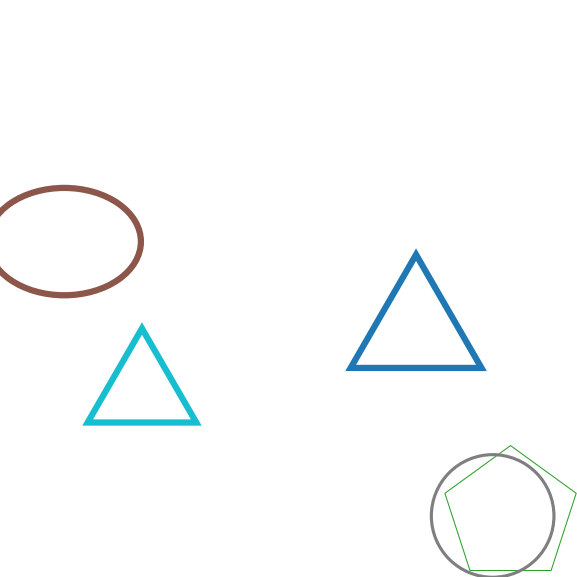[{"shape": "triangle", "thickness": 3, "radius": 0.65, "center": [0.72, 0.427]}, {"shape": "pentagon", "thickness": 0.5, "radius": 0.6, "center": [0.884, 0.108]}, {"shape": "oval", "thickness": 3, "radius": 0.66, "center": [0.111, 0.581]}, {"shape": "circle", "thickness": 1.5, "radius": 0.53, "center": [0.853, 0.106]}, {"shape": "triangle", "thickness": 3, "radius": 0.54, "center": [0.246, 0.322]}]